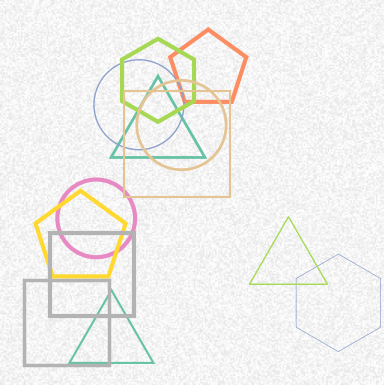[{"shape": "triangle", "thickness": 1.5, "radius": 0.63, "center": [0.289, 0.12]}, {"shape": "triangle", "thickness": 2, "radius": 0.7, "center": [0.41, 0.661]}, {"shape": "pentagon", "thickness": 3, "radius": 0.52, "center": [0.541, 0.819]}, {"shape": "hexagon", "thickness": 0.5, "radius": 0.63, "center": [0.879, 0.213]}, {"shape": "circle", "thickness": 1, "radius": 0.58, "center": [0.361, 0.728]}, {"shape": "circle", "thickness": 3, "radius": 0.5, "center": [0.25, 0.433]}, {"shape": "triangle", "thickness": 1, "radius": 0.59, "center": [0.749, 0.32]}, {"shape": "hexagon", "thickness": 3, "radius": 0.54, "center": [0.41, 0.791]}, {"shape": "pentagon", "thickness": 3, "radius": 0.62, "center": [0.209, 0.382]}, {"shape": "square", "thickness": 1.5, "radius": 0.69, "center": [0.459, 0.625]}, {"shape": "circle", "thickness": 2, "radius": 0.58, "center": [0.471, 0.675]}, {"shape": "square", "thickness": 3, "radius": 0.54, "center": [0.239, 0.287]}, {"shape": "square", "thickness": 2.5, "radius": 0.55, "center": [0.172, 0.162]}]